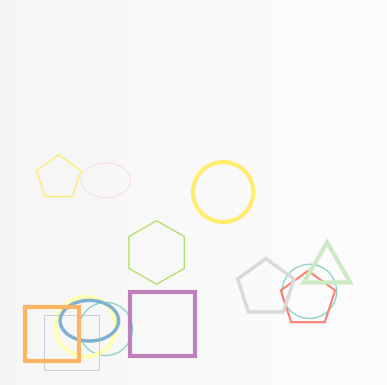[{"shape": "circle", "thickness": 1, "radius": 0.35, "center": [0.799, 0.243]}, {"shape": "circle", "thickness": 1, "radius": 0.35, "center": [0.273, 0.146]}, {"shape": "circle", "thickness": 3, "radius": 0.39, "center": [0.221, 0.151]}, {"shape": "square", "thickness": 0.5, "radius": 0.35, "center": [0.185, 0.11]}, {"shape": "pentagon", "thickness": 1.5, "radius": 0.37, "center": [0.795, 0.223]}, {"shape": "oval", "thickness": 2.5, "radius": 0.38, "center": [0.231, 0.167]}, {"shape": "square", "thickness": 3, "radius": 0.35, "center": [0.134, 0.132]}, {"shape": "hexagon", "thickness": 1, "radius": 0.41, "center": [0.404, 0.344]}, {"shape": "oval", "thickness": 0.5, "radius": 0.32, "center": [0.273, 0.532]}, {"shape": "pentagon", "thickness": 2.5, "radius": 0.38, "center": [0.686, 0.252]}, {"shape": "square", "thickness": 3, "radius": 0.42, "center": [0.419, 0.158]}, {"shape": "triangle", "thickness": 3, "radius": 0.35, "center": [0.844, 0.301]}, {"shape": "circle", "thickness": 3, "radius": 0.39, "center": [0.576, 0.501]}, {"shape": "pentagon", "thickness": 1, "radius": 0.3, "center": [0.151, 0.538]}]